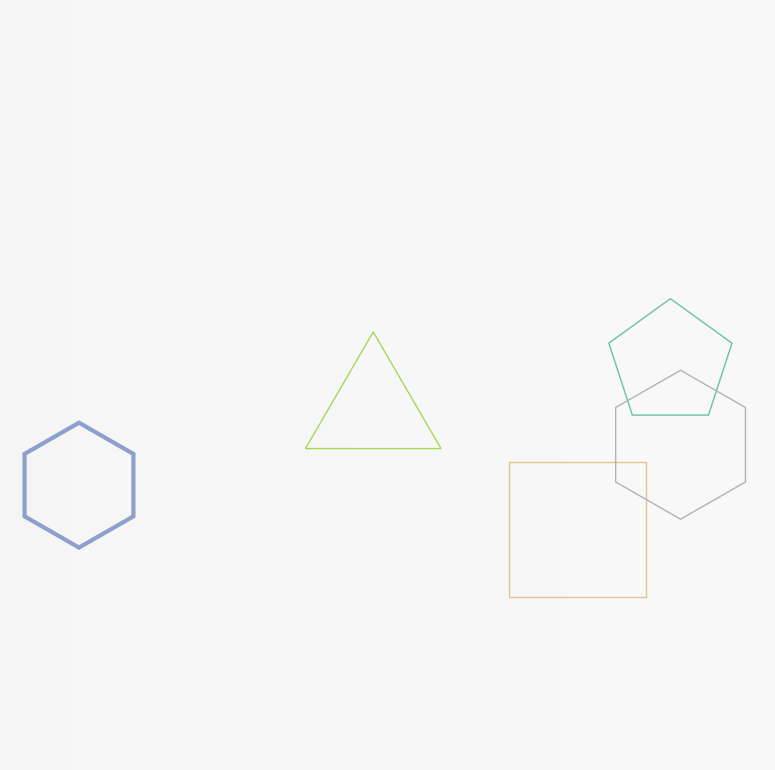[{"shape": "pentagon", "thickness": 0.5, "radius": 0.42, "center": [0.865, 0.529]}, {"shape": "hexagon", "thickness": 1.5, "radius": 0.41, "center": [0.102, 0.37]}, {"shape": "triangle", "thickness": 0.5, "radius": 0.5, "center": [0.482, 0.468]}, {"shape": "square", "thickness": 0.5, "radius": 0.44, "center": [0.745, 0.313]}, {"shape": "hexagon", "thickness": 0.5, "radius": 0.48, "center": [0.878, 0.422]}]